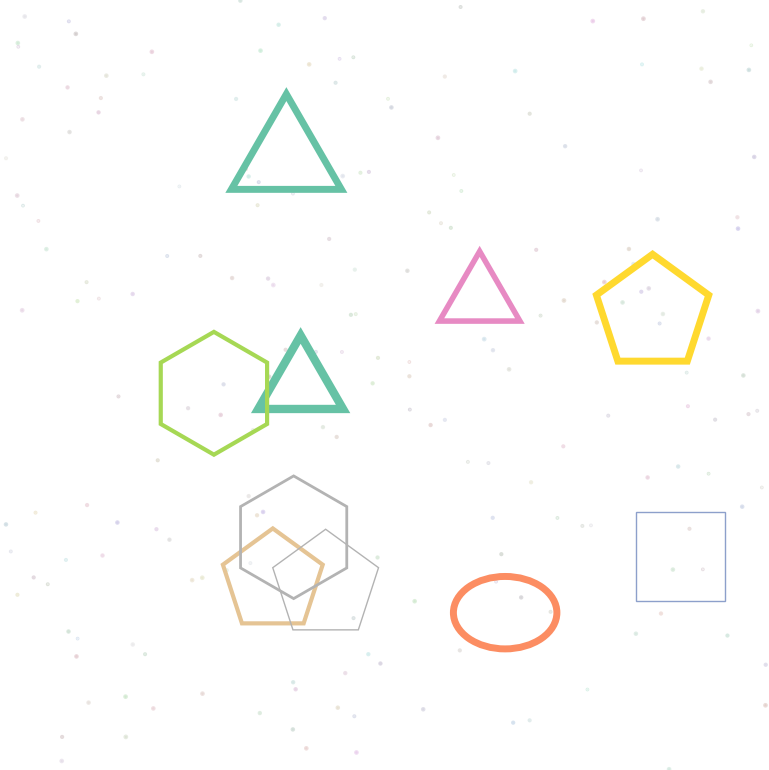[{"shape": "triangle", "thickness": 2.5, "radius": 0.41, "center": [0.372, 0.795]}, {"shape": "triangle", "thickness": 3, "radius": 0.32, "center": [0.39, 0.501]}, {"shape": "oval", "thickness": 2.5, "radius": 0.34, "center": [0.656, 0.204]}, {"shape": "square", "thickness": 0.5, "radius": 0.29, "center": [0.884, 0.278]}, {"shape": "triangle", "thickness": 2, "radius": 0.3, "center": [0.623, 0.613]}, {"shape": "hexagon", "thickness": 1.5, "radius": 0.4, "center": [0.278, 0.489]}, {"shape": "pentagon", "thickness": 2.5, "radius": 0.38, "center": [0.848, 0.593]}, {"shape": "pentagon", "thickness": 1.5, "radius": 0.34, "center": [0.354, 0.246]}, {"shape": "pentagon", "thickness": 0.5, "radius": 0.36, "center": [0.423, 0.24]}, {"shape": "hexagon", "thickness": 1, "radius": 0.4, "center": [0.381, 0.302]}]